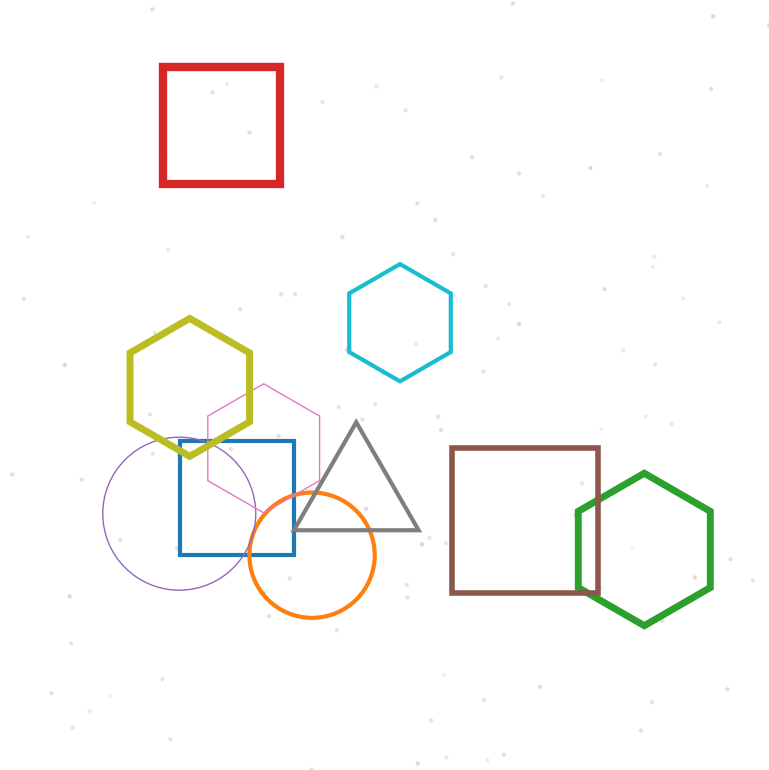[{"shape": "square", "thickness": 1.5, "radius": 0.37, "center": [0.308, 0.353]}, {"shape": "circle", "thickness": 1.5, "radius": 0.41, "center": [0.405, 0.279]}, {"shape": "hexagon", "thickness": 2.5, "radius": 0.49, "center": [0.837, 0.286]}, {"shape": "square", "thickness": 3, "radius": 0.38, "center": [0.288, 0.837]}, {"shape": "circle", "thickness": 0.5, "radius": 0.5, "center": [0.233, 0.333]}, {"shape": "square", "thickness": 2, "radius": 0.47, "center": [0.681, 0.324]}, {"shape": "hexagon", "thickness": 0.5, "radius": 0.42, "center": [0.342, 0.418]}, {"shape": "triangle", "thickness": 1.5, "radius": 0.47, "center": [0.463, 0.358]}, {"shape": "hexagon", "thickness": 2.5, "radius": 0.45, "center": [0.246, 0.497]}, {"shape": "hexagon", "thickness": 1.5, "radius": 0.38, "center": [0.519, 0.581]}]